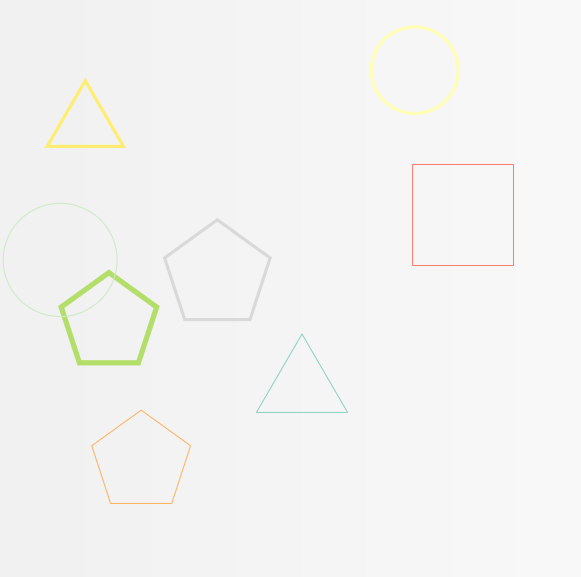[{"shape": "triangle", "thickness": 0.5, "radius": 0.45, "center": [0.52, 0.33]}, {"shape": "circle", "thickness": 1.5, "radius": 0.37, "center": [0.714, 0.878]}, {"shape": "square", "thickness": 0.5, "radius": 0.44, "center": [0.796, 0.628]}, {"shape": "pentagon", "thickness": 0.5, "radius": 0.45, "center": [0.243, 0.2]}, {"shape": "pentagon", "thickness": 2.5, "radius": 0.43, "center": [0.187, 0.441]}, {"shape": "pentagon", "thickness": 1.5, "radius": 0.48, "center": [0.374, 0.523]}, {"shape": "circle", "thickness": 0.5, "radius": 0.49, "center": [0.104, 0.549]}, {"shape": "triangle", "thickness": 1.5, "radius": 0.38, "center": [0.147, 0.784]}]